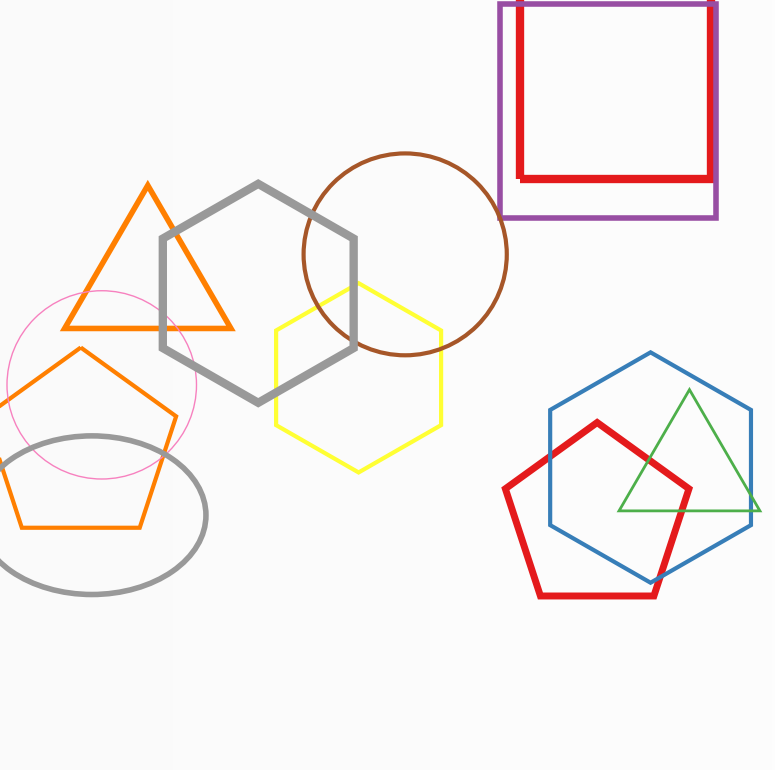[{"shape": "square", "thickness": 3, "radius": 0.61, "center": [0.794, 0.891]}, {"shape": "pentagon", "thickness": 2.5, "radius": 0.62, "center": [0.771, 0.327]}, {"shape": "hexagon", "thickness": 1.5, "radius": 0.75, "center": [0.839, 0.393]}, {"shape": "triangle", "thickness": 1, "radius": 0.52, "center": [0.89, 0.389]}, {"shape": "square", "thickness": 2, "radius": 0.7, "center": [0.785, 0.856]}, {"shape": "triangle", "thickness": 2, "radius": 0.62, "center": [0.191, 0.635]}, {"shape": "pentagon", "thickness": 1.5, "radius": 0.65, "center": [0.104, 0.419]}, {"shape": "hexagon", "thickness": 1.5, "radius": 0.61, "center": [0.463, 0.509]}, {"shape": "circle", "thickness": 1.5, "radius": 0.66, "center": [0.523, 0.67]}, {"shape": "circle", "thickness": 0.5, "radius": 0.61, "center": [0.131, 0.5]}, {"shape": "hexagon", "thickness": 3, "radius": 0.71, "center": [0.333, 0.619]}, {"shape": "oval", "thickness": 2, "radius": 0.74, "center": [0.119, 0.331]}]